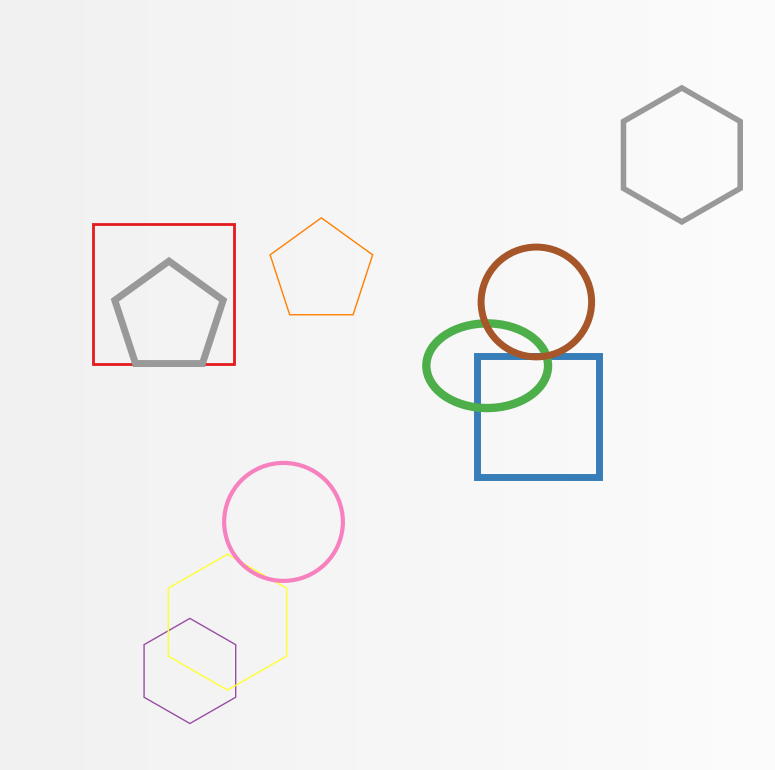[{"shape": "square", "thickness": 1, "radius": 0.45, "center": [0.211, 0.618]}, {"shape": "square", "thickness": 2.5, "radius": 0.39, "center": [0.695, 0.459]}, {"shape": "oval", "thickness": 3, "radius": 0.39, "center": [0.629, 0.525]}, {"shape": "hexagon", "thickness": 0.5, "radius": 0.34, "center": [0.245, 0.129]}, {"shape": "pentagon", "thickness": 0.5, "radius": 0.35, "center": [0.415, 0.648]}, {"shape": "hexagon", "thickness": 0.5, "radius": 0.44, "center": [0.294, 0.192]}, {"shape": "circle", "thickness": 2.5, "radius": 0.36, "center": [0.692, 0.608]}, {"shape": "circle", "thickness": 1.5, "radius": 0.38, "center": [0.366, 0.322]}, {"shape": "pentagon", "thickness": 2.5, "radius": 0.37, "center": [0.218, 0.587]}, {"shape": "hexagon", "thickness": 2, "radius": 0.43, "center": [0.88, 0.799]}]